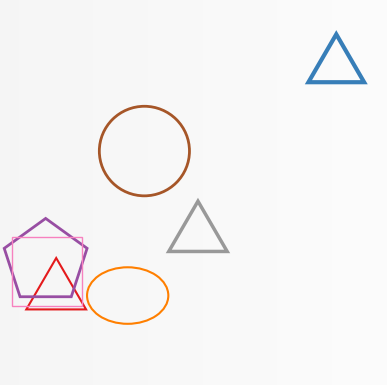[{"shape": "triangle", "thickness": 1.5, "radius": 0.45, "center": [0.145, 0.241]}, {"shape": "triangle", "thickness": 3, "radius": 0.41, "center": [0.868, 0.828]}, {"shape": "pentagon", "thickness": 2, "radius": 0.56, "center": [0.118, 0.32]}, {"shape": "oval", "thickness": 1.5, "radius": 0.52, "center": [0.33, 0.232]}, {"shape": "circle", "thickness": 2, "radius": 0.58, "center": [0.373, 0.608]}, {"shape": "square", "thickness": 1, "radius": 0.45, "center": [0.121, 0.294]}, {"shape": "triangle", "thickness": 2.5, "radius": 0.44, "center": [0.511, 0.39]}]